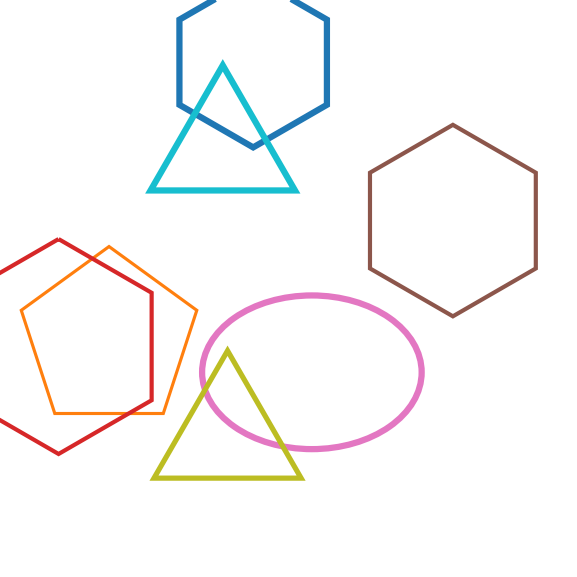[{"shape": "hexagon", "thickness": 3, "radius": 0.74, "center": [0.438, 0.891]}, {"shape": "pentagon", "thickness": 1.5, "radius": 0.8, "center": [0.189, 0.412]}, {"shape": "hexagon", "thickness": 2, "radius": 0.93, "center": [0.101, 0.399]}, {"shape": "hexagon", "thickness": 2, "radius": 0.83, "center": [0.784, 0.617]}, {"shape": "oval", "thickness": 3, "radius": 0.95, "center": [0.54, 0.354]}, {"shape": "triangle", "thickness": 2.5, "radius": 0.74, "center": [0.394, 0.245]}, {"shape": "triangle", "thickness": 3, "radius": 0.72, "center": [0.386, 0.742]}]